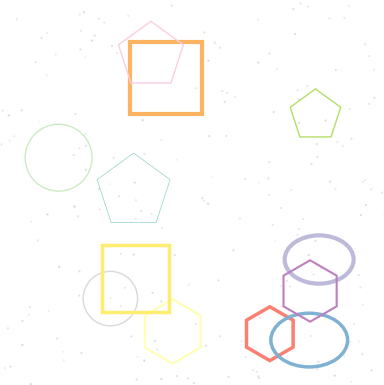[{"shape": "pentagon", "thickness": 0.5, "radius": 0.5, "center": [0.347, 0.503]}, {"shape": "hexagon", "thickness": 1.5, "radius": 0.42, "center": [0.448, 0.139]}, {"shape": "oval", "thickness": 3, "radius": 0.45, "center": [0.829, 0.326]}, {"shape": "hexagon", "thickness": 2.5, "radius": 0.35, "center": [0.701, 0.133]}, {"shape": "oval", "thickness": 2.5, "radius": 0.5, "center": [0.803, 0.117]}, {"shape": "square", "thickness": 3, "radius": 0.47, "center": [0.431, 0.797]}, {"shape": "pentagon", "thickness": 1, "radius": 0.34, "center": [0.819, 0.7]}, {"shape": "pentagon", "thickness": 1, "radius": 0.44, "center": [0.392, 0.856]}, {"shape": "circle", "thickness": 1, "radius": 0.35, "center": [0.287, 0.224]}, {"shape": "hexagon", "thickness": 1.5, "radius": 0.4, "center": [0.805, 0.244]}, {"shape": "circle", "thickness": 1, "radius": 0.43, "center": [0.152, 0.59]}, {"shape": "square", "thickness": 2.5, "radius": 0.44, "center": [0.351, 0.277]}]